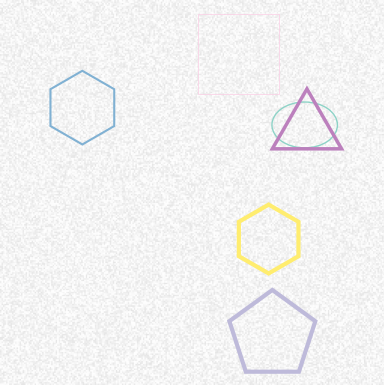[{"shape": "oval", "thickness": 1, "radius": 0.43, "center": [0.791, 0.675]}, {"shape": "pentagon", "thickness": 3, "radius": 0.59, "center": [0.707, 0.129]}, {"shape": "hexagon", "thickness": 1.5, "radius": 0.48, "center": [0.214, 0.72]}, {"shape": "square", "thickness": 0.5, "radius": 0.52, "center": [0.62, 0.86]}, {"shape": "triangle", "thickness": 2.5, "radius": 0.52, "center": [0.797, 0.665]}, {"shape": "hexagon", "thickness": 3, "radius": 0.45, "center": [0.698, 0.379]}]